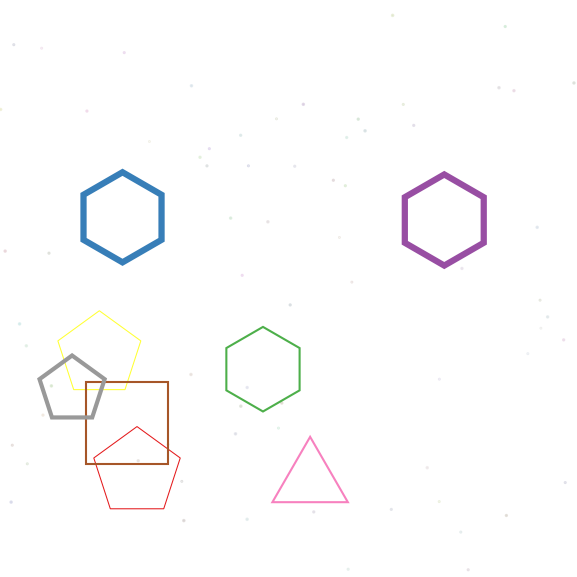[{"shape": "pentagon", "thickness": 0.5, "radius": 0.39, "center": [0.237, 0.182]}, {"shape": "hexagon", "thickness": 3, "radius": 0.39, "center": [0.212, 0.623]}, {"shape": "hexagon", "thickness": 1, "radius": 0.37, "center": [0.455, 0.36]}, {"shape": "hexagon", "thickness": 3, "radius": 0.39, "center": [0.769, 0.618]}, {"shape": "pentagon", "thickness": 0.5, "radius": 0.38, "center": [0.172, 0.386]}, {"shape": "square", "thickness": 1, "radius": 0.35, "center": [0.22, 0.267]}, {"shape": "triangle", "thickness": 1, "radius": 0.38, "center": [0.537, 0.167]}, {"shape": "pentagon", "thickness": 2, "radius": 0.3, "center": [0.125, 0.324]}]